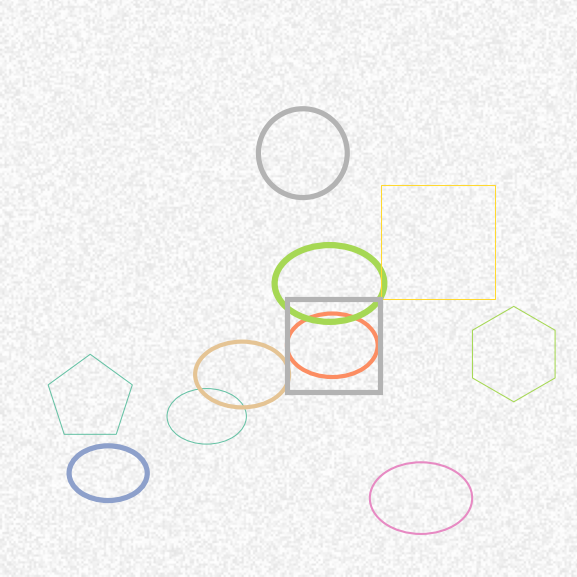[{"shape": "oval", "thickness": 0.5, "radius": 0.34, "center": [0.358, 0.278]}, {"shape": "pentagon", "thickness": 0.5, "radius": 0.38, "center": [0.156, 0.309]}, {"shape": "oval", "thickness": 2, "radius": 0.39, "center": [0.575, 0.401]}, {"shape": "oval", "thickness": 2.5, "radius": 0.34, "center": [0.187, 0.18]}, {"shape": "oval", "thickness": 1, "radius": 0.44, "center": [0.729, 0.137]}, {"shape": "oval", "thickness": 3, "radius": 0.47, "center": [0.57, 0.508]}, {"shape": "hexagon", "thickness": 0.5, "radius": 0.41, "center": [0.89, 0.386]}, {"shape": "square", "thickness": 0.5, "radius": 0.49, "center": [0.759, 0.58]}, {"shape": "oval", "thickness": 2, "radius": 0.41, "center": [0.419, 0.351]}, {"shape": "circle", "thickness": 2.5, "radius": 0.38, "center": [0.524, 0.734]}, {"shape": "square", "thickness": 2.5, "radius": 0.4, "center": [0.577, 0.4]}]